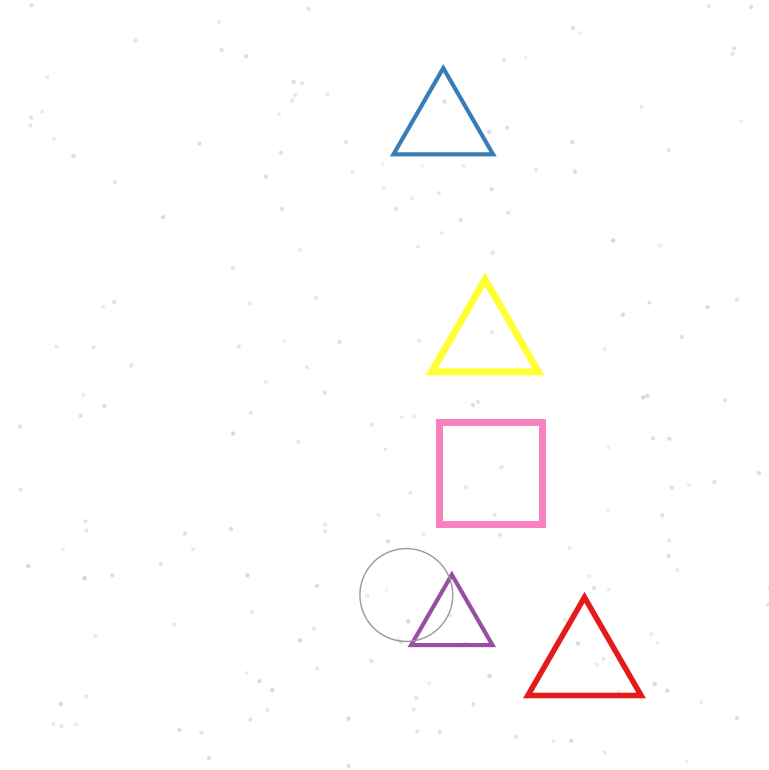[{"shape": "triangle", "thickness": 2, "radius": 0.42, "center": [0.759, 0.139]}, {"shape": "triangle", "thickness": 1.5, "radius": 0.37, "center": [0.576, 0.837]}, {"shape": "triangle", "thickness": 1.5, "radius": 0.3, "center": [0.587, 0.193]}, {"shape": "triangle", "thickness": 2.5, "radius": 0.4, "center": [0.63, 0.557]}, {"shape": "square", "thickness": 2.5, "radius": 0.33, "center": [0.637, 0.386]}, {"shape": "circle", "thickness": 0.5, "radius": 0.3, "center": [0.528, 0.227]}]